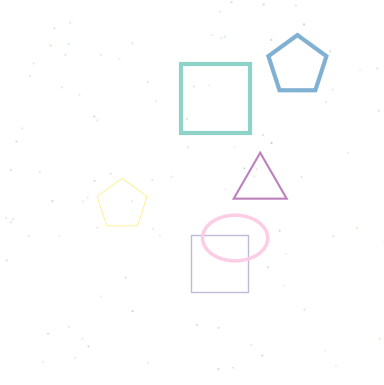[{"shape": "square", "thickness": 3, "radius": 0.44, "center": [0.56, 0.744]}, {"shape": "square", "thickness": 1, "radius": 0.37, "center": [0.571, 0.315]}, {"shape": "pentagon", "thickness": 3, "radius": 0.4, "center": [0.772, 0.83]}, {"shape": "oval", "thickness": 2.5, "radius": 0.42, "center": [0.611, 0.382]}, {"shape": "triangle", "thickness": 1.5, "radius": 0.4, "center": [0.676, 0.524]}, {"shape": "pentagon", "thickness": 0.5, "radius": 0.34, "center": [0.317, 0.469]}]